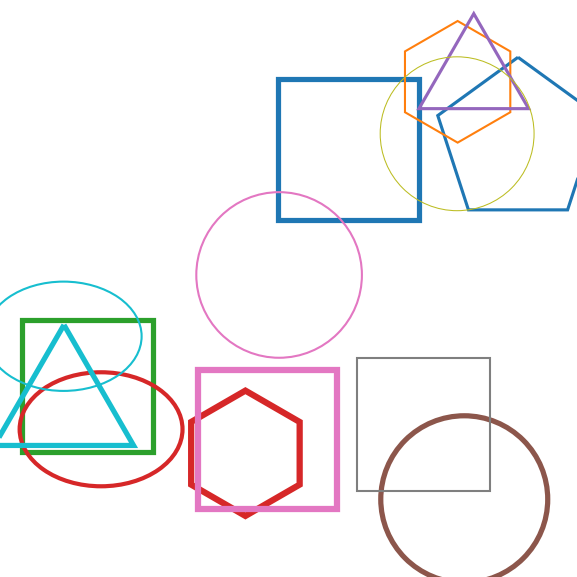[{"shape": "square", "thickness": 2.5, "radius": 0.61, "center": [0.603, 0.74]}, {"shape": "pentagon", "thickness": 1.5, "radius": 0.73, "center": [0.897, 0.754]}, {"shape": "hexagon", "thickness": 1, "radius": 0.53, "center": [0.792, 0.857]}, {"shape": "square", "thickness": 2.5, "radius": 0.57, "center": [0.151, 0.331]}, {"shape": "hexagon", "thickness": 3, "radius": 0.54, "center": [0.425, 0.214]}, {"shape": "oval", "thickness": 2, "radius": 0.71, "center": [0.175, 0.256]}, {"shape": "triangle", "thickness": 1.5, "radius": 0.55, "center": [0.82, 0.866]}, {"shape": "circle", "thickness": 2.5, "radius": 0.72, "center": [0.804, 0.135]}, {"shape": "circle", "thickness": 1, "radius": 0.72, "center": [0.483, 0.523]}, {"shape": "square", "thickness": 3, "radius": 0.6, "center": [0.463, 0.238]}, {"shape": "square", "thickness": 1, "radius": 0.58, "center": [0.733, 0.264]}, {"shape": "circle", "thickness": 0.5, "radius": 0.67, "center": [0.792, 0.768]}, {"shape": "triangle", "thickness": 2.5, "radius": 0.7, "center": [0.111, 0.297]}, {"shape": "oval", "thickness": 1, "radius": 0.68, "center": [0.11, 0.417]}]